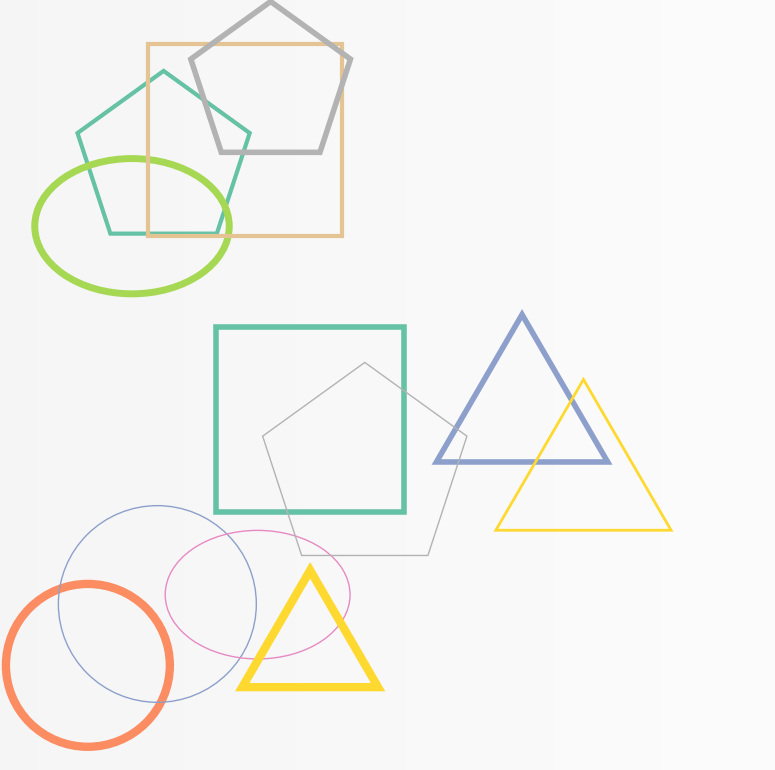[{"shape": "square", "thickness": 2, "radius": 0.6, "center": [0.4, 0.455]}, {"shape": "pentagon", "thickness": 1.5, "radius": 0.58, "center": [0.211, 0.791]}, {"shape": "circle", "thickness": 3, "radius": 0.53, "center": [0.113, 0.136]}, {"shape": "triangle", "thickness": 2, "radius": 0.64, "center": [0.674, 0.464]}, {"shape": "circle", "thickness": 0.5, "radius": 0.64, "center": [0.203, 0.216]}, {"shape": "oval", "thickness": 0.5, "radius": 0.6, "center": [0.332, 0.228]}, {"shape": "oval", "thickness": 2.5, "radius": 0.63, "center": [0.17, 0.706]}, {"shape": "triangle", "thickness": 3, "radius": 0.51, "center": [0.4, 0.158]}, {"shape": "triangle", "thickness": 1, "radius": 0.65, "center": [0.753, 0.377]}, {"shape": "square", "thickness": 1.5, "radius": 0.62, "center": [0.316, 0.819]}, {"shape": "pentagon", "thickness": 0.5, "radius": 0.69, "center": [0.471, 0.391]}, {"shape": "pentagon", "thickness": 2, "radius": 0.54, "center": [0.349, 0.89]}]